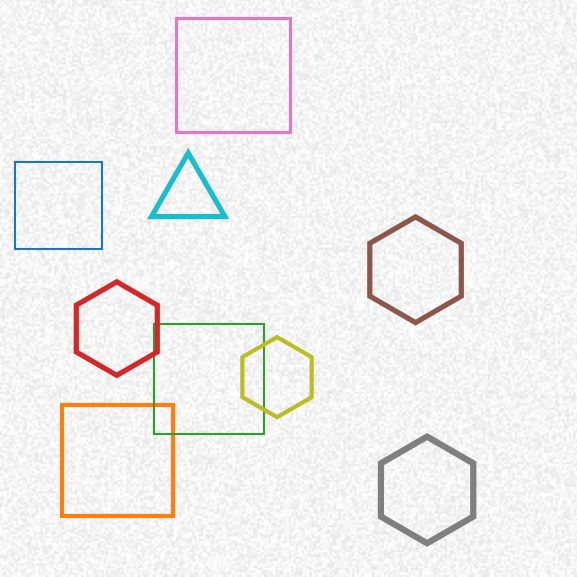[{"shape": "square", "thickness": 1, "radius": 0.38, "center": [0.101, 0.643]}, {"shape": "square", "thickness": 2, "radius": 0.48, "center": [0.203, 0.202]}, {"shape": "square", "thickness": 1, "radius": 0.48, "center": [0.362, 0.343]}, {"shape": "hexagon", "thickness": 2.5, "radius": 0.4, "center": [0.202, 0.43]}, {"shape": "hexagon", "thickness": 2.5, "radius": 0.46, "center": [0.72, 0.532]}, {"shape": "square", "thickness": 1.5, "radius": 0.49, "center": [0.403, 0.869]}, {"shape": "hexagon", "thickness": 3, "radius": 0.46, "center": [0.74, 0.151]}, {"shape": "hexagon", "thickness": 2, "radius": 0.35, "center": [0.48, 0.346]}, {"shape": "triangle", "thickness": 2.5, "radius": 0.37, "center": [0.326, 0.661]}]